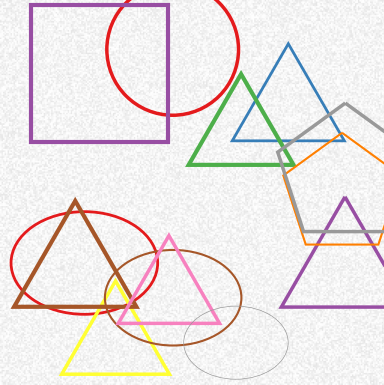[{"shape": "oval", "thickness": 2, "radius": 0.95, "center": [0.219, 0.317]}, {"shape": "circle", "thickness": 2.5, "radius": 0.86, "center": [0.449, 0.872]}, {"shape": "triangle", "thickness": 2, "radius": 0.84, "center": [0.749, 0.718]}, {"shape": "triangle", "thickness": 3, "radius": 0.79, "center": [0.626, 0.65]}, {"shape": "triangle", "thickness": 2.5, "radius": 0.95, "center": [0.896, 0.298]}, {"shape": "square", "thickness": 3, "radius": 0.89, "center": [0.258, 0.809]}, {"shape": "pentagon", "thickness": 1.5, "radius": 0.8, "center": [0.888, 0.495]}, {"shape": "triangle", "thickness": 2.5, "radius": 0.81, "center": [0.3, 0.109]}, {"shape": "triangle", "thickness": 3, "radius": 0.92, "center": [0.195, 0.295]}, {"shape": "oval", "thickness": 1.5, "radius": 0.89, "center": [0.45, 0.227]}, {"shape": "triangle", "thickness": 2.5, "radius": 0.76, "center": [0.439, 0.236]}, {"shape": "oval", "thickness": 0.5, "radius": 0.68, "center": [0.613, 0.11]}, {"shape": "pentagon", "thickness": 2.5, "radius": 0.92, "center": [0.897, 0.548]}]